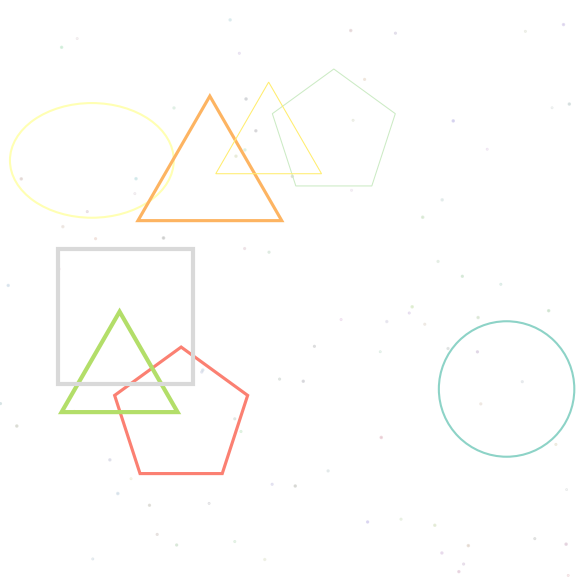[{"shape": "circle", "thickness": 1, "radius": 0.59, "center": [0.877, 0.326]}, {"shape": "oval", "thickness": 1, "radius": 0.71, "center": [0.159, 0.721]}, {"shape": "pentagon", "thickness": 1.5, "radius": 0.61, "center": [0.314, 0.277]}, {"shape": "triangle", "thickness": 1.5, "radius": 0.72, "center": [0.363, 0.689]}, {"shape": "triangle", "thickness": 2, "radius": 0.58, "center": [0.207, 0.344]}, {"shape": "square", "thickness": 2, "radius": 0.58, "center": [0.218, 0.452]}, {"shape": "pentagon", "thickness": 0.5, "radius": 0.56, "center": [0.578, 0.768]}, {"shape": "triangle", "thickness": 0.5, "radius": 0.53, "center": [0.465, 0.751]}]